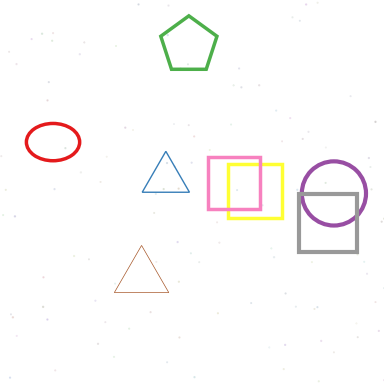[{"shape": "oval", "thickness": 2.5, "radius": 0.35, "center": [0.138, 0.631]}, {"shape": "triangle", "thickness": 1, "radius": 0.35, "center": [0.431, 0.536]}, {"shape": "pentagon", "thickness": 2.5, "radius": 0.38, "center": [0.491, 0.882]}, {"shape": "circle", "thickness": 3, "radius": 0.42, "center": [0.867, 0.498]}, {"shape": "square", "thickness": 2.5, "radius": 0.35, "center": [0.663, 0.505]}, {"shape": "triangle", "thickness": 0.5, "radius": 0.41, "center": [0.368, 0.281]}, {"shape": "square", "thickness": 2.5, "radius": 0.33, "center": [0.608, 0.524]}, {"shape": "square", "thickness": 3, "radius": 0.38, "center": [0.852, 0.42]}]